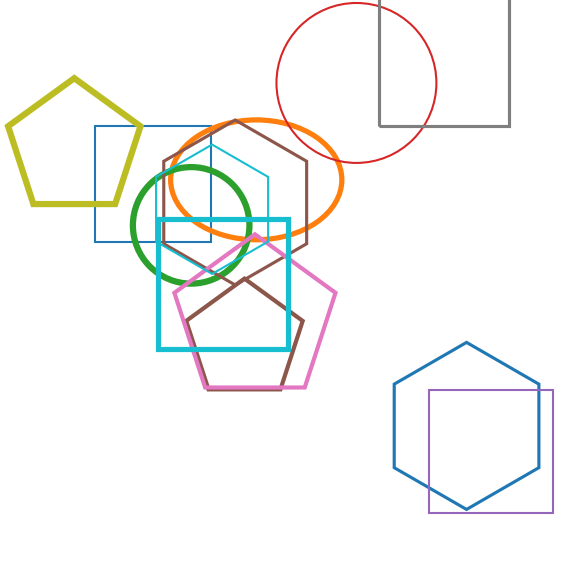[{"shape": "hexagon", "thickness": 1.5, "radius": 0.72, "center": [0.808, 0.262]}, {"shape": "square", "thickness": 1, "radius": 0.5, "center": [0.265, 0.68]}, {"shape": "oval", "thickness": 2.5, "radius": 0.74, "center": [0.444, 0.688]}, {"shape": "circle", "thickness": 3, "radius": 0.5, "center": [0.331, 0.609]}, {"shape": "circle", "thickness": 1, "radius": 0.69, "center": [0.617, 0.855]}, {"shape": "square", "thickness": 1, "radius": 0.54, "center": [0.85, 0.217]}, {"shape": "hexagon", "thickness": 1.5, "radius": 0.71, "center": [0.407, 0.648]}, {"shape": "pentagon", "thickness": 2, "radius": 0.53, "center": [0.423, 0.411]}, {"shape": "pentagon", "thickness": 2, "radius": 0.73, "center": [0.441, 0.447]}, {"shape": "square", "thickness": 1.5, "radius": 0.56, "center": [0.768, 0.893]}, {"shape": "pentagon", "thickness": 3, "radius": 0.6, "center": [0.129, 0.743]}, {"shape": "square", "thickness": 2.5, "radius": 0.56, "center": [0.386, 0.507]}, {"shape": "hexagon", "thickness": 1, "radius": 0.56, "center": [0.367, 0.637]}]